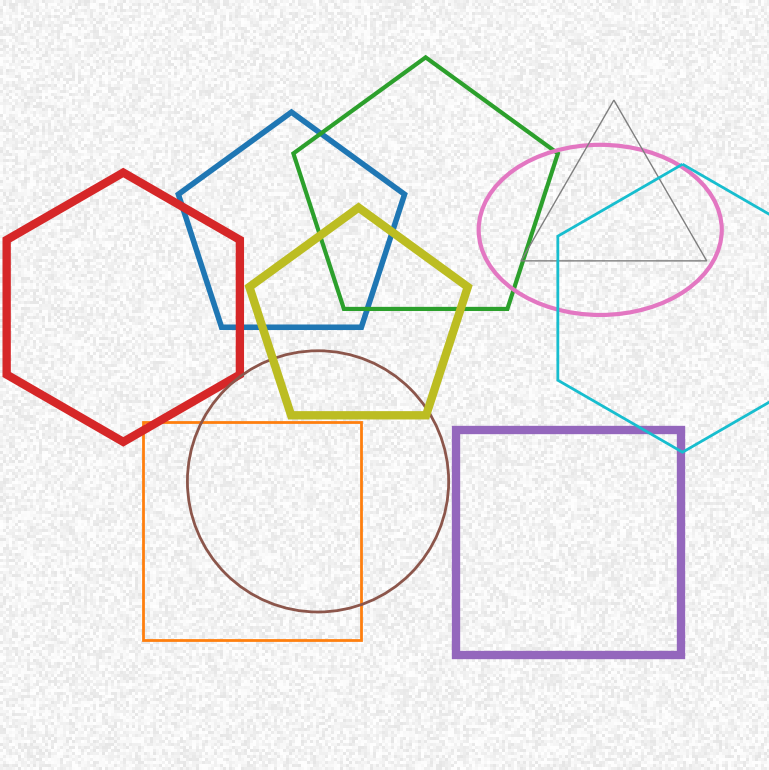[{"shape": "pentagon", "thickness": 2, "radius": 0.77, "center": [0.379, 0.7]}, {"shape": "square", "thickness": 1, "radius": 0.71, "center": [0.328, 0.311]}, {"shape": "pentagon", "thickness": 1.5, "radius": 0.9, "center": [0.553, 0.745]}, {"shape": "hexagon", "thickness": 3, "radius": 0.87, "center": [0.16, 0.601]}, {"shape": "square", "thickness": 3, "radius": 0.73, "center": [0.739, 0.295]}, {"shape": "circle", "thickness": 1, "radius": 0.85, "center": [0.413, 0.375]}, {"shape": "oval", "thickness": 1.5, "radius": 0.79, "center": [0.779, 0.701]}, {"shape": "triangle", "thickness": 0.5, "radius": 0.7, "center": [0.797, 0.731]}, {"shape": "pentagon", "thickness": 3, "radius": 0.75, "center": [0.466, 0.581]}, {"shape": "hexagon", "thickness": 1, "radius": 0.94, "center": [0.886, 0.6]}]